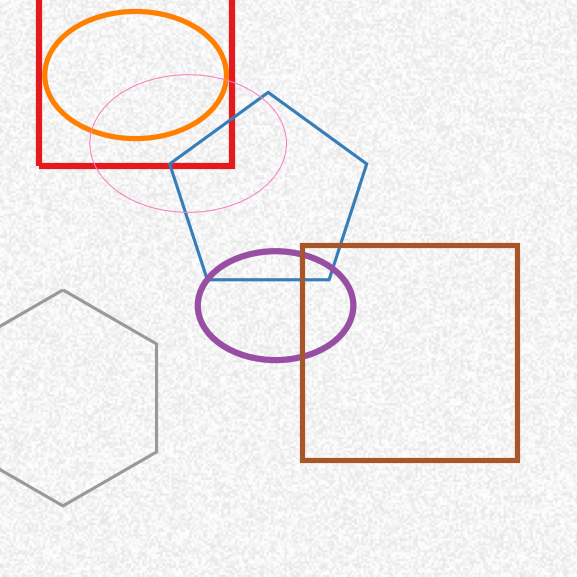[{"shape": "square", "thickness": 3, "radius": 0.84, "center": [0.235, 0.879]}, {"shape": "pentagon", "thickness": 1.5, "radius": 0.9, "center": [0.464, 0.66]}, {"shape": "oval", "thickness": 3, "radius": 0.67, "center": [0.477, 0.47]}, {"shape": "oval", "thickness": 2.5, "radius": 0.79, "center": [0.235, 0.869]}, {"shape": "square", "thickness": 2.5, "radius": 0.93, "center": [0.709, 0.389]}, {"shape": "oval", "thickness": 0.5, "radius": 0.85, "center": [0.326, 0.751]}, {"shape": "hexagon", "thickness": 1.5, "radius": 0.94, "center": [0.109, 0.31]}]